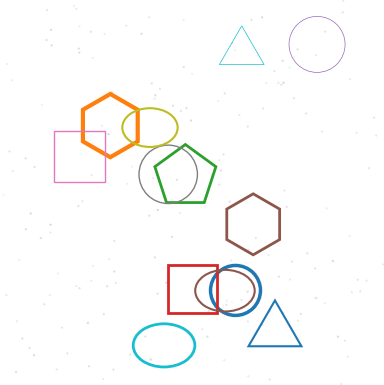[{"shape": "triangle", "thickness": 1.5, "radius": 0.4, "center": [0.714, 0.14]}, {"shape": "circle", "thickness": 2.5, "radius": 0.32, "center": [0.612, 0.246]}, {"shape": "hexagon", "thickness": 3, "radius": 0.41, "center": [0.287, 0.674]}, {"shape": "pentagon", "thickness": 2, "radius": 0.42, "center": [0.481, 0.541]}, {"shape": "square", "thickness": 2, "radius": 0.32, "center": [0.5, 0.249]}, {"shape": "circle", "thickness": 0.5, "radius": 0.36, "center": [0.824, 0.885]}, {"shape": "oval", "thickness": 1.5, "radius": 0.39, "center": [0.584, 0.245]}, {"shape": "hexagon", "thickness": 2, "radius": 0.4, "center": [0.658, 0.417]}, {"shape": "square", "thickness": 1, "radius": 0.33, "center": [0.206, 0.593]}, {"shape": "circle", "thickness": 1, "radius": 0.38, "center": [0.437, 0.547]}, {"shape": "oval", "thickness": 1.5, "radius": 0.36, "center": [0.39, 0.669]}, {"shape": "oval", "thickness": 2, "radius": 0.4, "center": [0.426, 0.103]}, {"shape": "triangle", "thickness": 0.5, "radius": 0.34, "center": [0.628, 0.866]}]